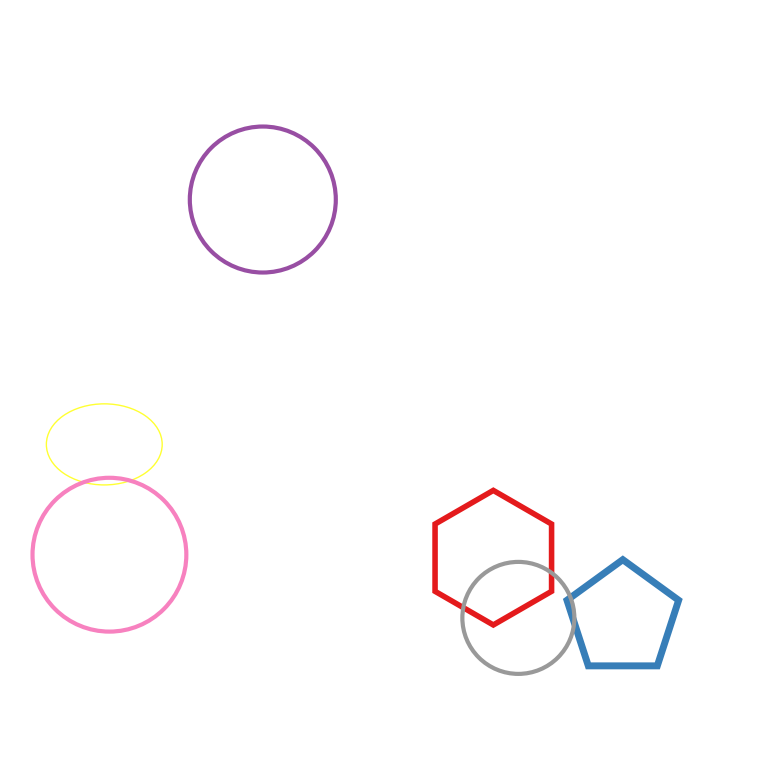[{"shape": "hexagon", "thickness": 2, "radius": 0.44, "center": [0.641, 0.276]}, {"shape": "pentagon", "thickness": 2.5, "radius": 0.38, "center": [0.809, 0.197]}, {"shape": "circle", "thickness": 1.5, "radius": 0.47, "center": [0.341, 0.741]}, {"shape": "oval", "thickness": 0.5, "radius": 0.38, "center": [0.135, 0.423]}, {"shape": "circle", "thickness": 1.5, "radius": 0.5, "center": [0.142, 0.28]}, {"shape": "circle", "thickness": 1.5, "radius": 0.36, "center": [0.673, 0.198]}]